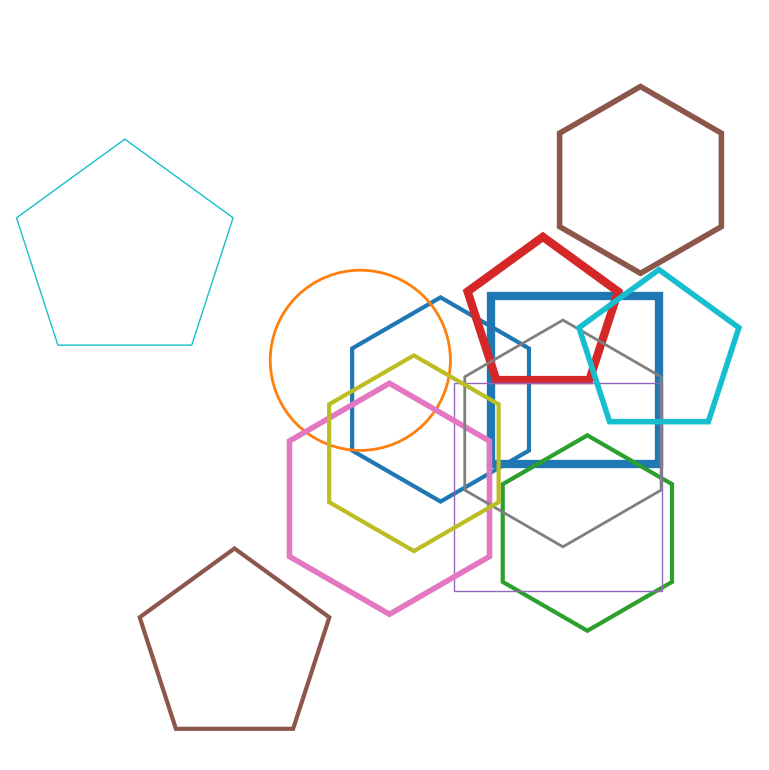[{"shape": "square", "thickness": 3, "radius": 0.55, "center": [0.747, 0.506]}, {"shape": "hexagon", "thickness": 1.5, "radius": 0.66, "center": [0.572, 0.481]}, {"shape": "circle", "thickness": 1, "radius": 0.59, "center": [0.468, 0.532]}, {"shape": "hexagon", "thickness": 1.5, "radius": 0.63, "center": [0.763, 0.308]}, {"shape": "pentagon", "thickness": 3, "radius": 0.51, "center": [0.705, 0.59]}, {"shape": "square", "thickness": 0.5, "radius": 0.67, "center": [0.724, 0.368]}, {"shape": "pentagon", "thickness": 1.5, "radius": 0.65, "center": [0.305, 0.158]}, {"shape": "hexagon", "thickness": 2, "radius": 0.61, "center": [0.832, 0.766]}, {"shape": "hexagon", "thickness": 2, "radius": 0.75, "center": [0.506, 0.352]}, {"shape": "hexagon", "thickness": 1, "radius": 0.74, "center": [0.731, 0.437]}, {"shape": "hexagon", "thickness": 1.5, "radius": 0.64, "center": [0.538, 0.411]}, {"shape": "pentagon", "thickness": 0.5, "radius": 0.74, "center": [0.162, 0.671]}, {"shape": "pentagon", "thickness": 2, "radius": 0.55, "center": [0.856, 0.541]}]